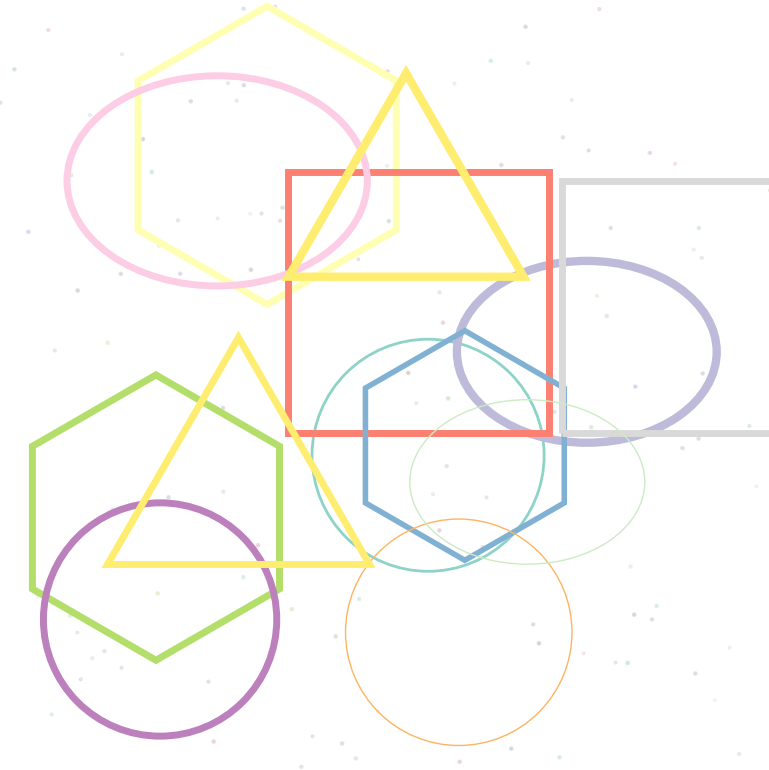[{"shape": "circle", "thickness": 1, "radius": 0.75, "center": [0.556, 0.409]}, {"shape": "hexagon", "thickness": 2.5, "radius": 0.97, "center": [0.347, 0.798]}, {"shape": "oval", "thickness": 3, "radius": 0.84, "center": [0.762, 0.543]}, {"shape": "square", "thickness": 2.5, "radius": 0.85, "center": [0.543, 0.608]}, {"shape": "hexagon", "thickness": 2, "radius": 0.75, "center": [0.604, 0.421]}, {"shape": "circle", "thickness": 0.5, "radius": 0.74, "center": [0.596, 0.179]}, {"shape": "hexagon", "thickness": 2.5, "radius": 0.93, "center": [0.203, 0.328]}, {"shape": "oval", "thickness": 2.5, "radius": 0.98, "center": [0.282, 0.765]}, {"shape": "square", "thickness": 2.5, "radius": 0.82, "center": [0.894, 0.601]}, {"shape": "circle", "thickness": 2.5, "radius": 0.76, "center": [0.208, 0.195]}, {"shape": "oval", "thickness": 0.5, "radius": 0.76, "center": [0.685, 0.374]}, {"shape": "triangle", "thickness": 2.5, "radius": 0.98, "center": [0.31, 0.365]}, {"shape": "triangle", "thickness": 3, "radius": 0.88, "center": [0.527, 0.729]}]